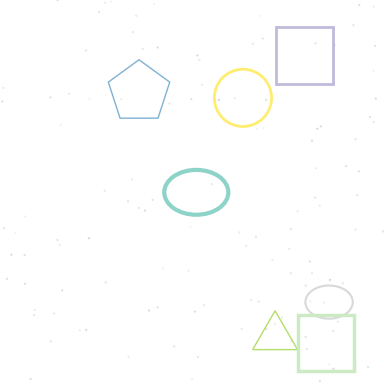[{"shape": "oval", "thickness": 3, "radius": 0.42, "center": [0.51, 0.5]}, {"shape": "square", "thickness": 2, "radius": 0.37, "center": [0.79, 0.855]}, {"shape": "pentagon", "thickness": 1, "radius": 0.42, "center": [0.361, 0.761]}, {"shape": "triangle", "thickness": 1, "radius": 0.34, "center": [0.715, 0.126]}, {"shape": "oval", "thickness": 1.5, "radius": 0.31, "center": [0.855, 0.215]}, {"shape": "square", "thickness": 2.5, "radius": 0.36, "center": [0.846, 0.109]}, {"shape": "circle", "thickness": 2, "radius": 0.37, "center": [0.631, 0.746]}]